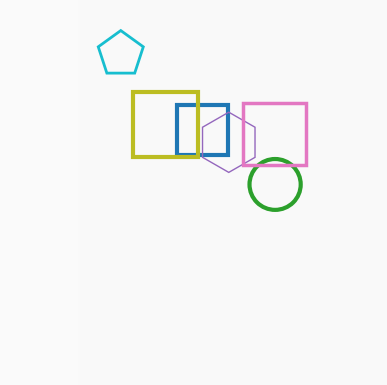[{"shape": "square", "thickness": 3, "radius": 0.33, "center": [0.523, 0.662]}, {"shape": "circle", "thickness": 3, "radius": 0.33, "center": [0.71, 0.521]}, {"shape": "hexagon", "thickness": 1, "radius": 0.39, "center": [0.59, 0.63]}, {"shape": "square", "thickness": 2.5, "radius": 0.41, "center": [0.709, 0.652]}, {"shape": "square", "thickness": 3, "radius": 0.42, "center": [0.427, 0.677]}, {"shape": "pentagon", "thickness": 2, "radius": 0.31, "center": [0.312, 0.86]}]